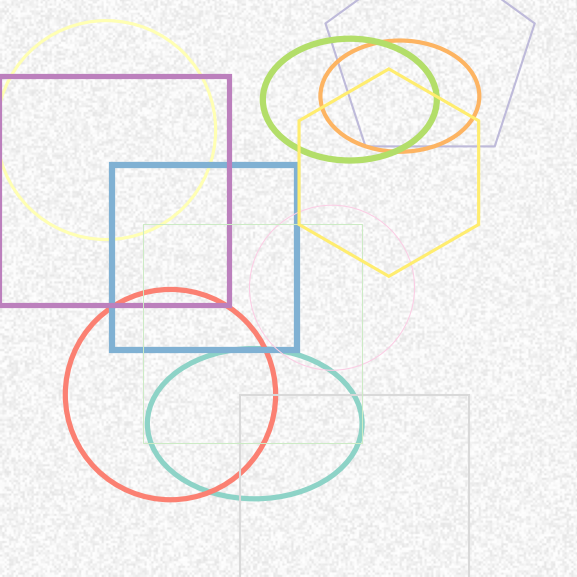[{"shape": "oval", "thickness": 2.5, "radius": 0.93, "center": [0.441, 0.266]}, {"shape": "circle", "thickness": 1.5, "radius": 0.95, "center": [0.184, 0.774]}, {"shape": "pentagon", "thickness": 1, "radius": 0.95, "center": [0.745, 0.9]}, {"shape": "circle", "thickness": 2.5, "radius": 0.91, "center": [0.295, 0.316]}, {"shape": "square", "thickness": 3, "radius": 0.8, "center": [0.354, 0.553]}, {"shape": "oval", "thickness": 2, "radius": 0.69, "center": [0.692, 0.833]}, {"shape": "oval", "thickness": 3, "radius": 0.75, "center": [0.606, 0.827]}, {"shape": "circle", "thickness": 0.5, "radius": 0.71, "center": [0.575, 0.501]}, {"shape": "square", "thickness": 1, "radius": 0.99, "center": [0.614, 0.117]}, {"shape": "square", "thickness": 2.5, "radius": 0.99, "center": [0.197, 0.669]}, {"shape": "square", "thickness": 0.5, "radius": 0.95, "center": [0.437, 0.422]}, {"shape": "hexagon", "thickness": 1.5, "radius": 0.9, "center": [0.673, 0.7]}]